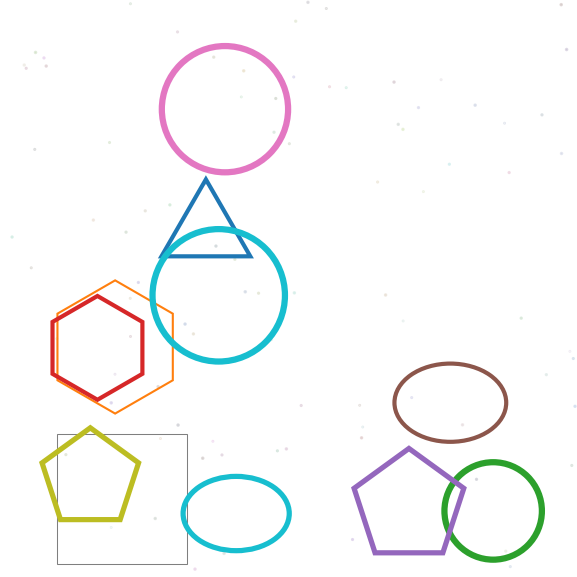[{"shape": "triangle", "thickness": 2, "radius": 0.44, "center": [0.357, 0.6]}, {"shape": "hexagon", "thickness": 1, "radius": 0.58, "center": [0.199, 0.398]}, {"shape": "circle", "thickness": 3, "radius": 0.42, "center": [0.854, 0.114]}, {"shape": "hexagon", "thickness": 2, "radius": 0.45, "center": [0.169, 0.397]}, {"shape": "pentagon", "thickness": 2.5, "radius": 0.5, "center": [0.708, 0.123]}, {"shape": "oval", "thickness": 2, "radius": 0.48, "center": [0.78, 0.302]}, {"shape": "circle", "thickness": 3, "radius": 0.55, "center": [0.39, 0.81]}, {"shape": "square", "thickness": 0.5, "radius": 0.56, "center": [0.211, 0.135]}, {"shape": "pentagon", "thickness": 2.5, "radius": 0.44, "center": [0.156, 0.17]}, {"shape": "oval", "thickness": 2.5, "radius": 0.46, "center": [0.409, 0.11]}, {"shape": "circle", "thickness": 3, "radius": 0.57, "center": [0.379, 0.488]}]